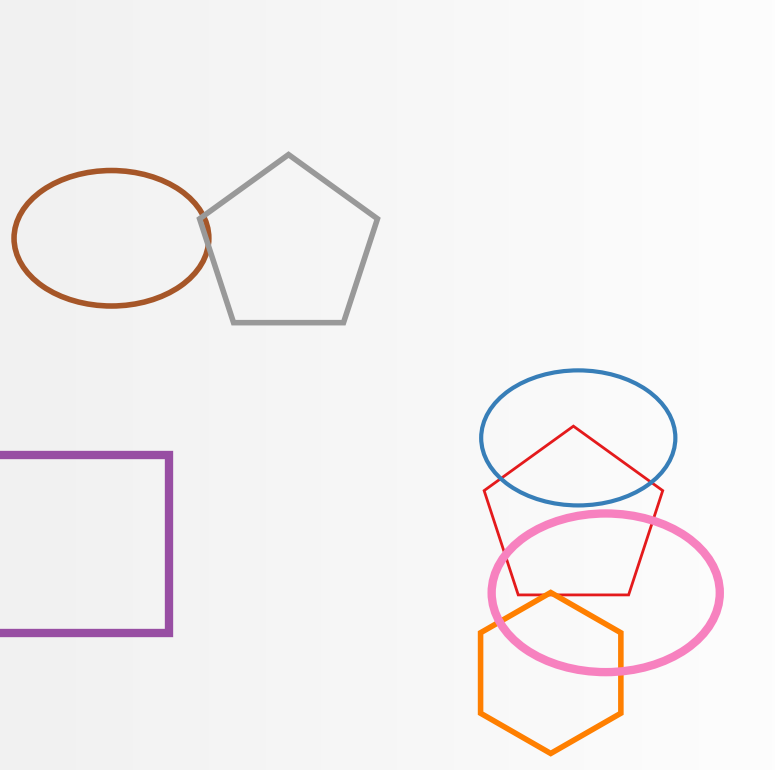[{"shape": "pentagon", "thickness": 1, "radius": 0.61, "center": [0.74, 0.325]}, {"shape": "oval", "thickness": 1.5, "radius": 0.63, "center": [0.746, 0.431]}, {"shape": "square", "thickness": 3, "radius": 0.58, "center": [0.102, 0.293]}, {"shape": "hexagon", "thickness": 2, "radius": 0.52, "center": [0.711, 0.126]}, {"shape": "oval", "thickness": 2, "radius": 0.63, "center": [0.144, 0.691]}, {"shape": "oval", "thickness": 3, "radius": 0.74, "center": [0.782, 0.23]}, {"shape": "pentagon", "thickness": 2, "radius": 0.6, "center": [0.372, 0.679]}]